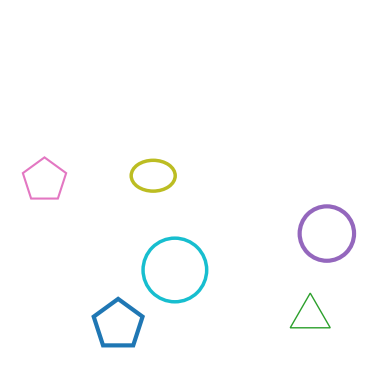[{"shape": "pentagon", "thickness": 3, "radius": 0.33, "center": [0.307, 0.157]}, {"shape": "triangle", "thickness": 1, "radius": 0.3, "center": [0.806, 0.179]}, {"shape": "circle", "thickness": 3, "radius": 0.35, "center": [0.849, 0.393]}, {"shape": "pentagon", "thickness": 1.5, "radius": 0.3, "center": [0.116, 0.532]}, {"shape": "oval", "thickness": 2.5, "radius": 0.29, "center": [0.398, 0.544]}, {"shape": "circle", "thickness": 2.5, "radius": 0.41, "center": [0.454, 0.299]}]